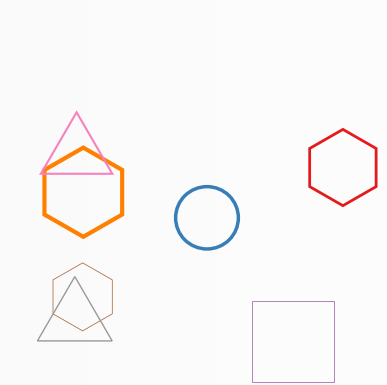[{"shape": "hexagon", "thickness": 2, "radius": 0.5, "center": [0.885, 0.565]}, {"shape": "circle", "thickness": 2.5, "radius": 0.4, "center": [0.534, 0.434]}, {"shape": "square", "thickness": 0.5, "radius": 0.52, "center": [0.756, 0.112]}, {"shape": "hexagon", "thickness": 3, "radius": 0.58, "center": [0.215, 0.501]}, {"shape": "hexagon", "thickness": 0.5, "radius": 0.44, "center": [0.213, 0.229]}, {"shape": "triangle", "thickness": 1.5, "radius": 0.53, "center": [0.198, 0.602]}, {"shape": "triangle", "thickness": 1, "radius": 0.56, "center": [0.193, 0.17]}]